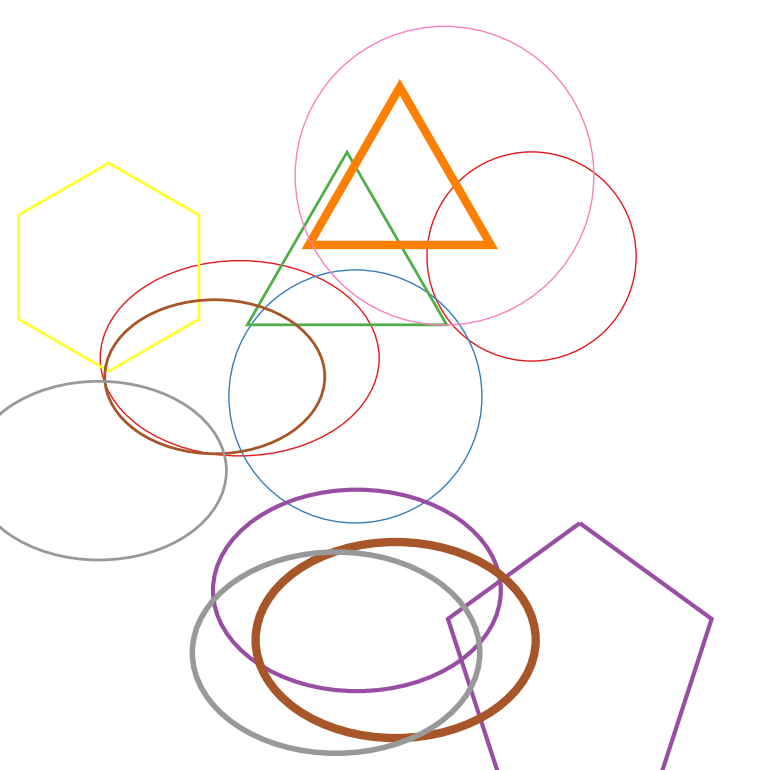[{"shape": "oval", "thickness": 0.5, "radius": 0.91, "center": [0.311, 0.535]}, {"shape": "circle", "thickness": 0.5, "radius": 0.68, "center": [0.69, 0.667]}, {"shape": "circle", "thickness": 0.5, "radius": 0.82, "center": [0.462, 0.485]}, {"shape": "triangle", "thickness": 1, "radius": 0.75, "center": [0.451, 0.653]}, {"shape": "oval", "thickness": 1.5, "radius": 0.93, "center": [0.463, 0.233]}, {"shape": "pentagon", "thickness": 1.5, "radius": 0.9, "center": [0.753, 0.141]}, {"shape": "triangle", "thickness": 3, "radius": 0.68, "center": [0.519, 0.75]}, {"shape": "hexagon", "thickness": 1, "radius": 0.68, "center": [0.141, 0.653]}, {"shape": "oval", "thickness": 1, "radius": 0.71, "center": [0.279, 0.511]}, {"shape": "oval", "thickness": 3, "radius": 0.91, "center": [0.514, 0.169]}, {"shape": "circle", "thickness": 0.5, "radius": 0.97, "center": [0.577, 0.772]}, {"shape": "oval", "thickness": 1, "radius": 0.83, "center": [0.128, 0.389]}, {"shape": "oval", "thickness": 2, "radius": 0.93, "center": [0.436, 0.152]}]